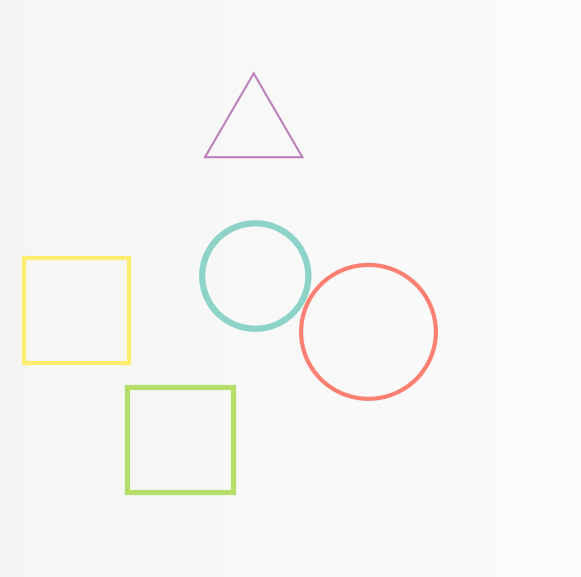[{"shape": "circle", "thickness": 3, "radius": 0.46, "center": [0.439, 0.521]}, {"shape": "circle", "thickness": 2, "radius": 0.58, "center": [0.634, 0.424]}, {"shape": "square", "thickness": 2.5, "radius": 0.45, "center": [0.31, 0.238]}, {"shape": "triangle", "thickness": 1, "radius": 0.48, "center": [0.436, 0.775]}, {"shape": "square", "thickness": 2, "radius": 0.45, "center": [0.132, 0.461]}]